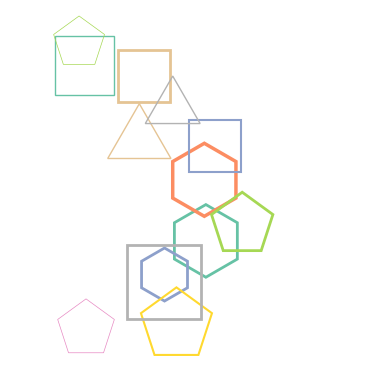[{"shape": "square", "thickness": 1, "radius": 0.38, "center": [0.22, 0.831]}, {"shape": "hexagon", "thickness": 2, "radius": 0.47, "center": [0.535, 0.374]}, {"shape": "hexagon", "thickness": 2.5, "radius": 0.47, "center": [0.531, 0.533]}, {"shape": "hexagon", "thickness": 2, "radius": 0.34, "center": [0.427, 0.287]}, {"shape": "square", "thickness": 1.5, "radius": 0.34, "center": [0.558, 0.621]}, {"shape": "pentagon", "thickness": 0.5, "radius": 0.39, "center": [0.223, 0.146]}, {"shape": "pentagon", "thickness": 0.5, "radius": 0.35, "center": [0.205, 0.889]}, {"shape": "pentagon", "thickness": 2, "radius": 0.42, "center": [0.629, 0.417]}, {"shape": "pentagon", "thickness": 1.5, "radius": 0.48, "center": [0.458, 0.157]}, {"shape": "triangle", "thickness": 1, "radius": 0.47, "center": [0.362, 0.636]}, {"shape": "square", "thickness": 2, "radius": 0.34, "center": [0.373, 0.802]}, {"shape": "square", "thickness": 2, "radius": 0.48, "center": [0.426, 0.268]}, {"shape": "triangle", "thickness": 1, "radius": 0.41, "center": [0.449, 0.72]}]